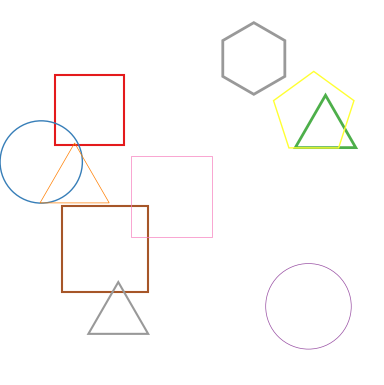[{"shape": "square", "thickness": 1.5, "radius": 0.45, "center": [0.233, 0.714]}, {"shape": "circle", "thickness": 1, "radius": 0.53, "center": [0.107, 0.579]}, {"shape": "triangle", "thickness": 2, "radius": 0.45, "center": [0.846, 0.662]}, {"shape": "circle", "thickness": 0.5, "radius": 0.56, "center": [0.801, 0.204]}, {"shape": "triangle", "thickness": 0.5, "radius": 0.52, "center": [0.194, 0.525]}, {"shape": "pentagon", "thickness": 1, "radius": 0.55, "center": [0.815, 0.705]}, {"shape": "square", "thickness": 1.5, "radius": 0.56, "center": [0.273, 0.353]}, {"shape": "square", "thickness": 0.5, "radius": 0.53, "center": [0.446, 0.491]}, {"shape": "hexagon", "thickness": 2, "radius": 0.47, "center": [0.659, 0.848]}, {"shape": "triangle", "thickness": 1.5, "radius": 0.45, "center": [0.307, 0.178]}]